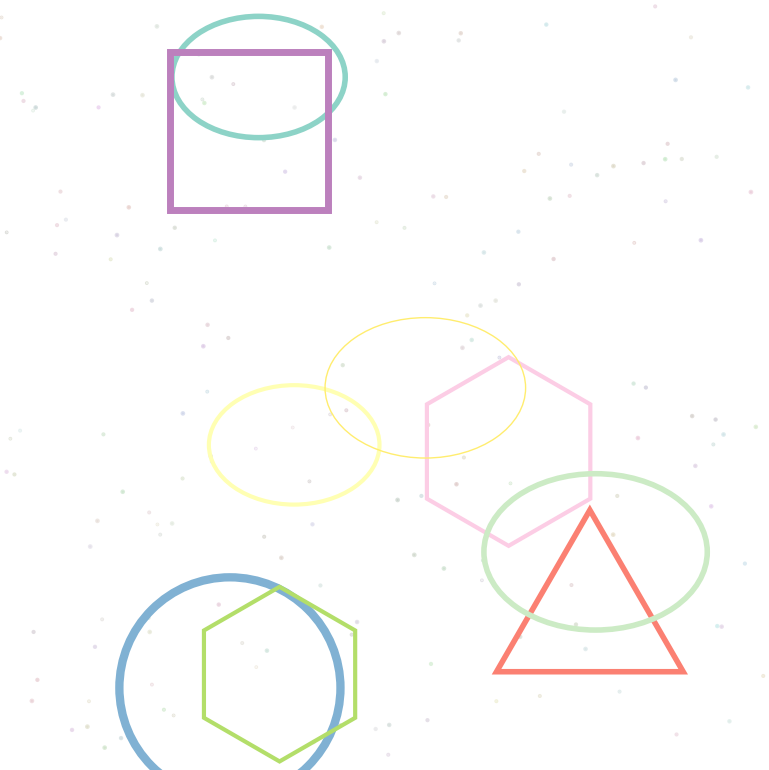[{"shape": "oval", "thickness": 2, "radius": 0.56, "center": [0.336, 0.9]}, {"shape": "oval", "thickness": 1.5, "radius": 0.55, "center": [0.382, 0.422]}, {"shape": "triangle", "thickness": 2, "radius": 0.7, "center": [0.766, 0.198]}, {"shape": "circle", "thickness": 3, "radius": 0.72, "center": [0.299, 0.107]}, {"shape": "hexagon", "thickness": 1.5, "radius": 0.57, "center": [0.363, 0.125]}, {"shape": "hexagon", "thickness": 1.5, "radius": 0.61, "center": [0.661, 0.414]}, {"shape": "square", "thickness": 2.5, "radius": 0.51, "center": [0.323, 0.83]}, {"shape": "oval", "thickness": 2, "radius": 0.73, "center": [0.773, 0.283]}, {"shape": "oval", "thickness": 0.5, "radius": 0.65, "center": [0.552, 0.496]}]